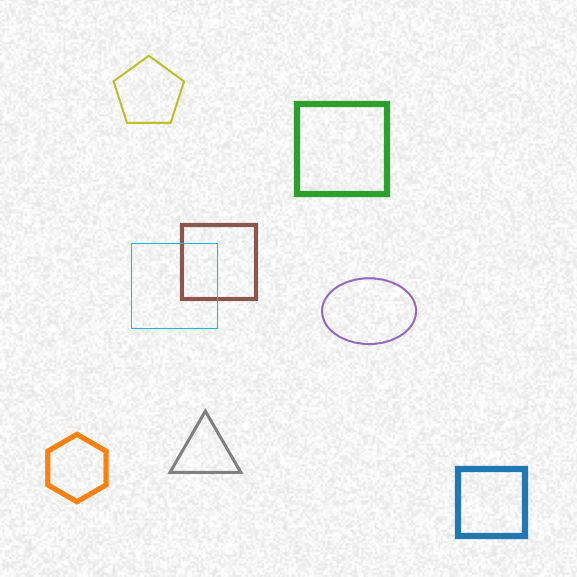[{"shape": "square", "thickness": 3, "radius": 0.29, "center": [0.851, 0.129]}, {"shape": "hexagon", "thickness": 2.5, "radius": 0.29, "center": [0.133, 0.189]}, {"shape": "square", "thickness": 3, "radius": 0.39, "center": [0.593, 0.741]}, {"shape": "oval", "thickness": 1, "radius": 0.41, "center": [0.639, 0.46]}, {"shape": "square", "thickness": 2, "radius": 0.32, "center": [0.379, 0.546]}, {"shape": "triangle", "thickness": 1.5, "radius": 0.35, "center": [0.356, 0.216]}, {"shape": "pentagon", "thickness": 1, "radius": 0.32, "center": [0.258, 0.838]}, {"shape": "square", "thickness": 0.5, "radius": 0.37, "center": [0.301, 0.504]}]